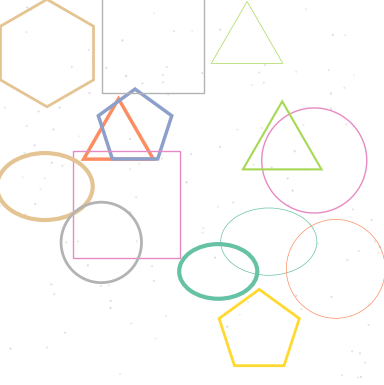[{"shape": "oval", "thickness": 3, "radius": 0.51, "center": [0.567, 0.295]}, {"shape": "oval", "thickness": 0.5, "radius": 0.62, "center": [0.698, 0.372]}, {"shape": "circle", "thickness": 0.5, "radius": 0.64, "center": [0.872, 0.302]}, {"shape": "triangle", "thickness": 2.5, "radius": 0.52, "center": [0.308, 0.639]}, {"shape": "pentagon", "thickness": 2.5, "radius": 0.5, "center": [0.351, 0.668]}, {"shape": "circle", "thickness": 1, "radius": 0.68, "center": [0.816, 0.583]}, {"shape": "square", "thickness": 1, "radius": 0.69, "center": [0.328, 0.469]}, {"shape": "triangle", "thickness": 1.5, "radius": 0.59, "center": [0.733, 0.619]}, {"shape": "triangle", "thickness": 0.5, "radius": 0.54, "center": [0.642, 0.889]}, {"shape": "pentagon", "thickness": 2, "radius": 0.55, "center": [0.673, 0.139]}, {"shape": "oval", "thickness": 3, "radius": 0.62, "center": [0.117, 0.515]}, {"shape": "hexagon", "thickness": 2, "radius": 0.7, "center": [0.122, 0.862]}, {"shape": "circle", "thickness": 2, "radius": 0.52, "center": [0.263, 0.37]}, {"shape": "square", "thickness": 1, "radius": 0.66, "center": [0.398, 0.889]}]